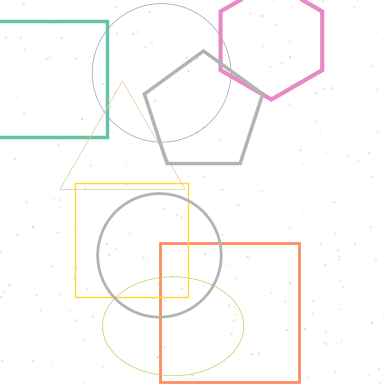[{"shape": "square", "thickness": 2.5, "radius": 0.76, "center": [0.126, 0.795]}, {"shape": "square", "thickness": 2, "radius": 0.91, "center": [0.596, 0.189]}, {"shape": "circle", "thickness": 0.5, "radius": 0.9, "center": [0.42, 0.811]}, {"shape": "hexagon", "thickness": 3, "radius": 0.76, "center": [0.705, 0.894]}, {"shape": "oval", "thickness": 0.5, "radius": 0.92, "center": [0.45, 0.153]}, {"shape": "square", "thickness": 1, "radius": 0.73, "center": [0.341, 0.377]}, {"shape": "triangle", "thickness": 0.5, "radius": 0.94, "center": [0.318, 0.602]}, {"shape": "pentagon", "thickness": 2.5, "radius": 0.81, "center": [0.529, 0.706]}, {"shape": "circle", "thickness": 2, "radius": 0.8, "center": [0.414, 0.337]}]